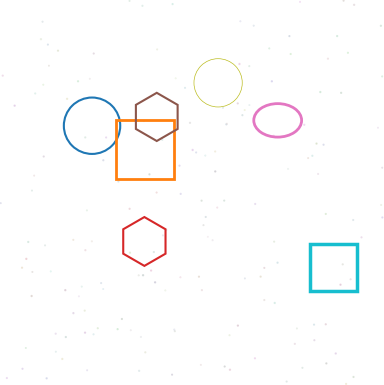[{"shape": "circle", "thickness": 1.5, "radius": 0.37, "center": [0.239, 0.673]}, {"shape": "square", "thickness": 2, "radius": 0.38, "center": [0.376, 0.612]}, {"shape": "hexagon", "thickness": 1.5, "radius": 0.32, "center": [0.375, 0.373]}, {"shape": "hexagon", "thickness": 1.5, "radius": 0.31, "center": [0.407, 0.696]}, {"shape": "oval", "thickness": 2, "radius": 0.31, "center": [0.721, 0.687]}, {"shape": "circle", "thickness": 0.5, "radius": 0.31, "center": [0.567, 0.785]}, {"shape": "square", "thickness": 2.5, "radius": 0.3, "center": [0.865, 0.305]}]